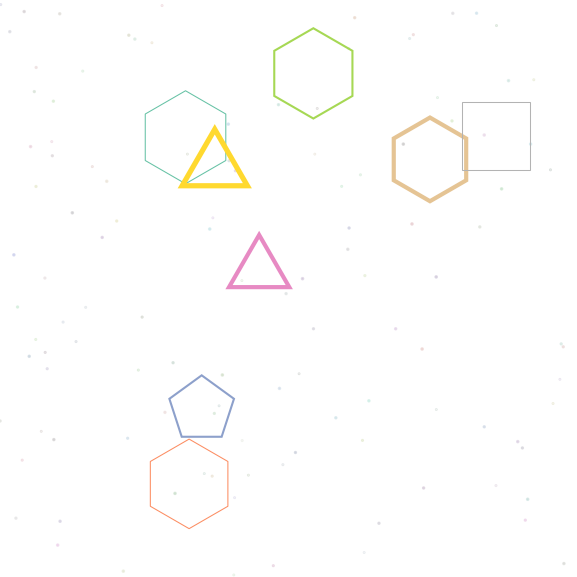[{"shape": "hexagon", "thickness": 0.5, "radius": 0.4, "center": [0.321, 0.761]}, {"shape": "hexagon", "thickness": 0.5, "radius": 0.39, "center": [0.327, 0.161]}, {"shape": "pentagon", "thickness": 1, "radius": 0.29, "center": [0.349, 0.29]}, {"shape": "triangle", "thickness": 2, "radius": 0.3, "center": [0.449, 0.532]}, {"shape": "hexagon", "thickness": 1, "radius": 0.39, "center": [0.543, 0.872]}, {"shape": "triangle", "thickness": 2.5, "radius": 0.33, "center": [0.372, 0.71]}, {"shape": "hexagon", "thickness": 2, "radius": 0.36, "center": [0.745, 0.723]}, {"shape": "square", "thickness": 0.5, "radius": 0.29, "center": [0.859, 0.764]}]